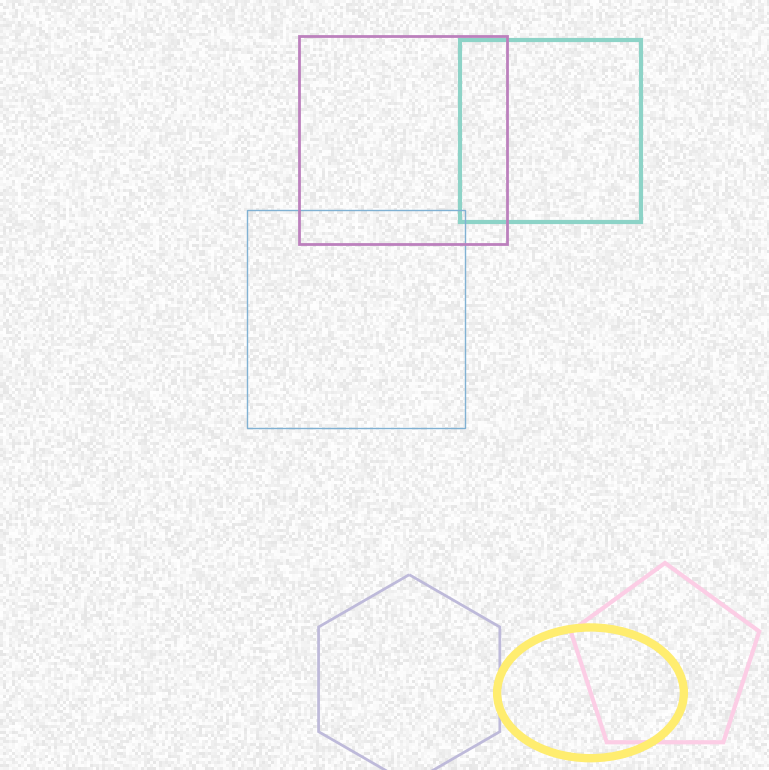[{"shape": "square", "thickness": 1.5, "radius": 0.59, "center": [0.715, 0.83]}, {"shape": "hexagon", "thickness": 1, "radius": 0.68, "center": [0.531, 0.118]}, {"shape": "square", "thickness": 0.5, "radius": 0.71, "center": [0.462, 0.586]}, {"shape": "pentagon", "thickness": 1.5, "radius": 0.64, "center": [0.864, 0.14]}, {"shape": "square", "thickness": 1, "radius": 0.68, "center": [0.524, 0.818]}, {"shape": "oval", "thickness": 3, "radius": 0.61, "center": [0.767, 0.1]}]